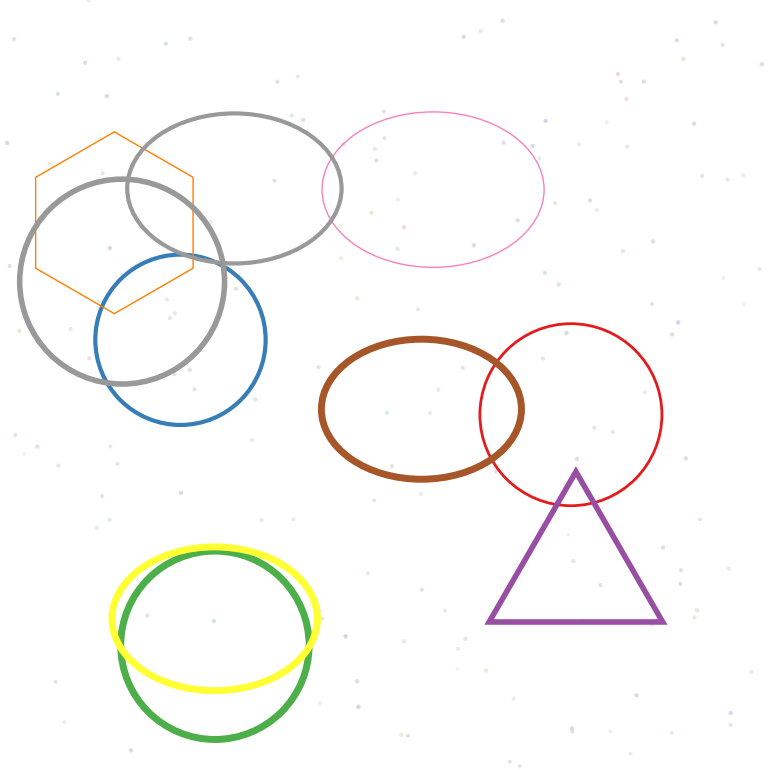[{"shape": "circle", "thickness": 1, "radius": 0.59, "center": [0.741, 0.461]}, {"shape": "circle", "thickness": 1.5, "radius": 0.55, "center": [0.234, 0.559]}, {"shape": "circle", "thickness": 2.5, "radius": 0.61, "center": [0.279, 0.162]}, {"shape": "triangle", "thickness": 2, "radius": 0.65, "center": [0.748, 0.257]}, {"shape": "hexagon", "thickness": 0.5, "radius": 0.59, "center": [0.149, 0.711]}, {"shape": "oval", "thickness": 2.5, "radius": 0.67, "center": [0.279, 0.196]}, {"shape": "oval", "thickness": 2.5, "radius": 0.65, "center": [0.547, 0.469]}, {"shape": "oval", "thickness": 0.5, "radius": 0.72, "center": [0.562, 0.754]}, {"shape": "circle", "thickness": 2, "radius": 0.67, "center": [0.159, 0.634]}, {"shape": "oval", "thickness": 1.5, "radius": 0.7, "center": [0.304, 0.755]}]